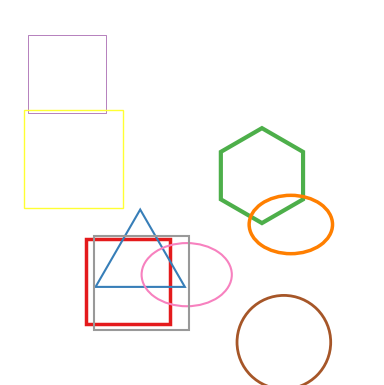[{"shape": "square", "thickness": 2.5, "radius": 0.55, "center": [0.333, 0.268]}, {"shape": "triangle", "thickness": 1.5, "radius": 0.67, "center": [0.364, 0.322]}, {"shape": "hexagon", "thickness": 3, "radius": 0.62, "center": [0.68, 0.544]}, {"shape": "square", "thickness": 0.5, "radius": 0.5, "center": [0.174, 0.807]}, {"shape": "oval", "thickness": 2.5, "radius": 0.54, "center": [0.755, 0.417]}, {"shape": "square", "thickness": 1, "radius": 0.64, "center": [0.191, 0.587]}, {"shape": "circle", "thickness": 2, "radius": 0.61, "center": [0.737, 0.111]}, {"shape": "oval", "thickness": 1.5, "radius": 0.59, "center": [0.485, 0.287]}, {"shape": "square", "thickness": 1.5, "radius": 0.61, "center": [0.368, 0.265]}]